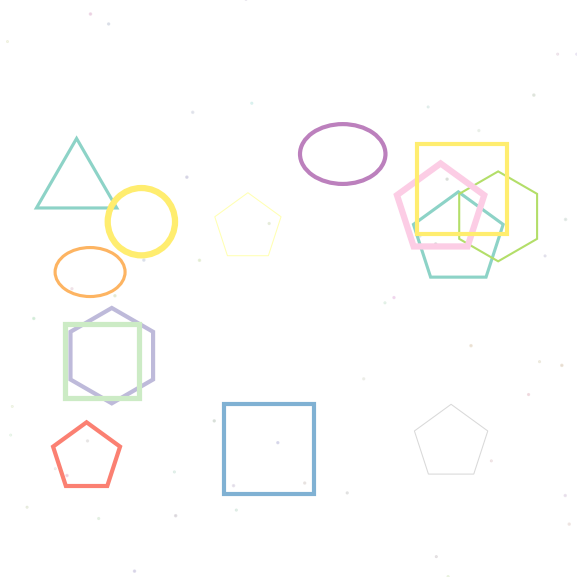[{"shape": "pentagon", "thickness": 1.5, "radius": 0.41, "center": [0.794, 0.585]}, {"shape": "triangle", "thickness": 1.5, "radius": 0.4, "center": [0.133, 0.679]}, {"shape": "pentagon", "thickness": 0.5, "radius": 0.3, "center": [0.429, 0.605]}, {"shape": "hexagon", "thickness": 2, "radius": 0.41, "center": [0.194, 0.383]}, {"shape": "pentagon", "thickness": 2, "radius": 0.3, "center": [0.15, 0.207]}, {"shape": "square", "thickness": 2, "radius": 0.39, "center": [0.466, 0.221]}, {"shape": "oval", "thickness": 1.5, "radius": 0.3, "center": [0.156, 0.528]}, {"shape": "hexagon", "thickness": 1, "radius": 0.39, "center": [0.863, 0.624]}, {"shape": "pentagon", "thickness": 3, "radius": 0.4, "center": [0.763, 0.637]}, {"shape": "pentagon", "thickness": 0.5, "radius": 0.33, "center": [0.781, 0.232]}, {"shape": "oval", "thickness": 2, "radius": 0.37, "center": [0.593, 0.732]}, {"shape": "square", "thickness": 2.5, "radius": 0.32, "center": [0.176, 0.375]}, {"shape": "circle", "thickness": 3, "radius": 0.29, "center": [0.245, 0.615]}, {"shape": "square", "thickness": 2, "radius": 0.39, "center": [0.8, 0.672]}]